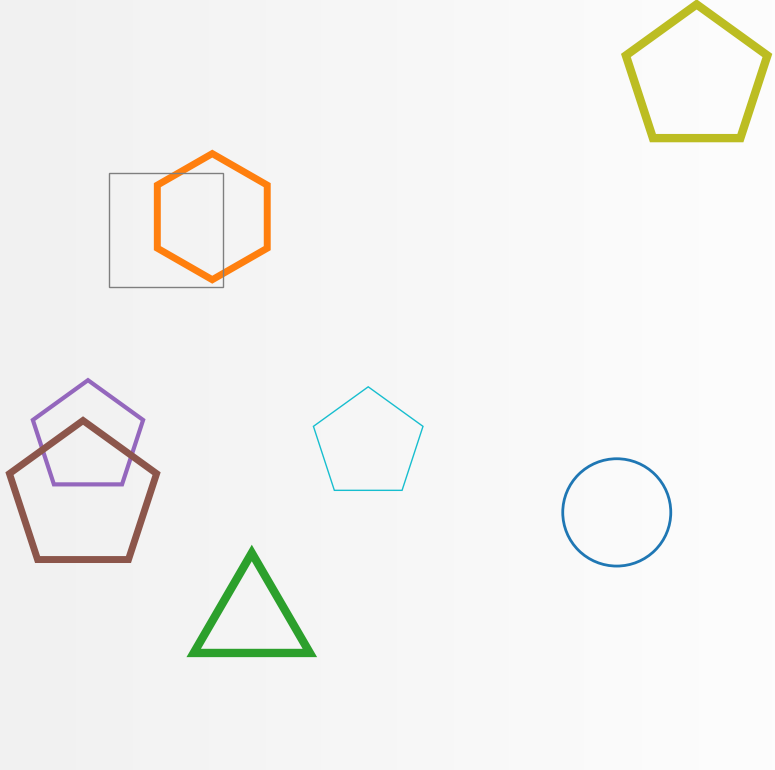[{"shape": "circle", "thickness": 1, "radius": 0.35, "center": [0.796, 0.335]}, {"shape": "hexagon", "thickness": 2.5, "radius": 0.41, "center": [0.274, 0.719]}, {"shape": "triangle", "thickness": 3, "radius": 0.43, "center": [0.325, 0.195]}, {"shape": "pentagon", "thickness": 1.5, "radius": 0.37, "center": [0.114, 0.431]}, {"shape": "pentagon", "thickness": 2.5, "radius": 0.5, "center": [0.107, 0.354]}, {"shape": "square", "thickness": 0.5, "radius": 0.37, "center": [0.214, 0.701]}, {"shape": "pentagon", "thickness": 3, "radius": 0.48, "center": [0.899, 0.898]}, {"shape": "pentagon", "thickness": 0.5, "radius": 0.37, "center": [0.475, 0.423]}]